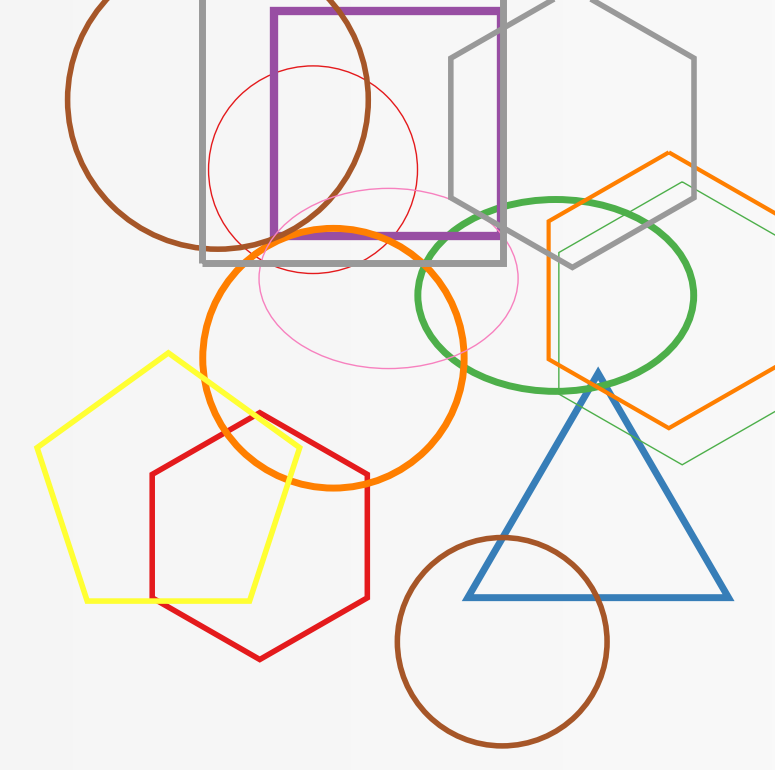[{"shape": "circle", "thickness": 0.5, "radius": 0.67, "center": [0.404, 0.78]}, {"shape": "hexagon", "thickness": 2, "radius": 0.8, "center": [0.335, 0.304]}, {"shape": "triangle", "thickness": 2.5, "radius": 0.97, "center": [0.772, 0.321]}, {"shape": "oval", "thickness": 2.5, "radius": 0.89, "center": [0.717, 0.616]}, {"shape": "hexagon", "thickness": 0.5, "radius": 0.92, "center": [0.88, 0.58]}, {"shape": "square", "thickness": 3, "radius": 0.73, "center": [0.5, 0.84]}, {"shape": "circle", "thickness": 2.5, "radius": 0.84, "center": [0.43, 0.535]}, {"shape": "hexagon", "thickness": 1.5, "radius": 0.9, "center": [0.863, 0.623]}, {"shape": "pentagon", "thickness": 2, "radius": 0.89, "center": [0.217, 0.364]}, {"shape": "circle", "thickness": 2, "radius": 0.97, "center": [0.281, 0.87]}, {"shape": "circle", "thickness": 2, "radius": 0.68, "center": [0.648, 0.167]}, {"shape": "oval", "thickness": 0.5, "radius": 0.84, "center": [0.501, 0.638]}, {"shape": "hexagon", "thickness": 2, "radius": 0.91, "center": [0.739, 0.834]}, {"shape": "square", "thickness": 2.5, "radius": 0.97, "center": [0.455, 0.853]}]